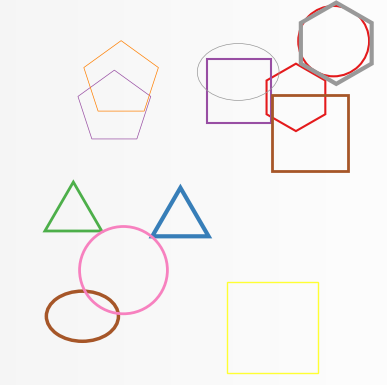[{"shape": "hexagon", "thickness": 1.5, "radius": 0.44, "center": [0.764, 0.747]}, {"shape": "circle", "thickness": 1.5, "radius": 0.46, "center": [0.861, 0.893]}, {"shape": "triangle", "thickness": 3, "radius": 0.42, "center": [0.466, 0.428]}, {"shape": "triangle", "thickness": 2, "radius": 0.42, "center": [0.189, 0.442]}, {"shape": "square", "thickness": 1.5, "radius": 0.41, "center": [0.616, 0.763]}, {"shape": "pentagon", "thickness": 0.5, "radius": 0.49, "center": [0.295, 0.719]}, {"shape": "pentagon", "thickness": 0.5, "radius": 0.51, "center": [0.313, 0.793]}, {"shape": "square", "thickness": 1, "radius": 0.59, "center": [0.703, 0.149]}, {"shape": "oval", "thickness": 2.5, "radius": 0.47, "center": [0.213, 0.179]}, {"shape": "square", "thickness": 2, "radius": 0.49, "center": [0.8, 0.655]}, {"shape": "circle", "thickness": 2, "radius": 0.57, "center": [0.319, 0.298]}, {"shape": "hexagon", "thickness": 3, "radius": 0.53, "center": [0.868, 0.888]}, {"shape": "oval", "thickness": 0.5, "radius": 0.53, "center": [0.615, 0.813]}]